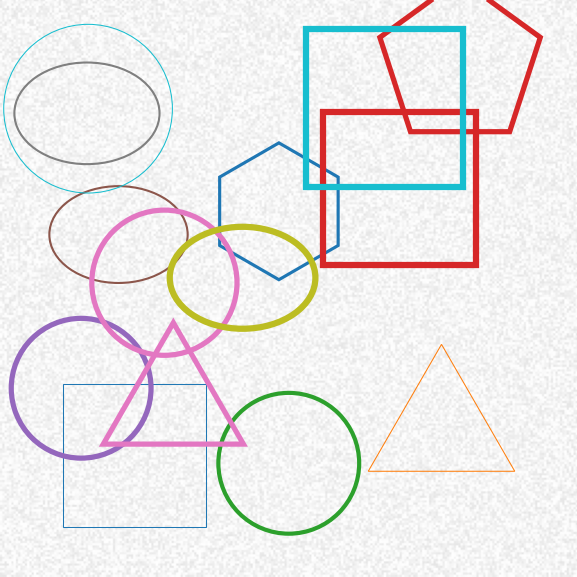[{"shape": "square", "thickness": 0.5, "radius": 0.62, "center": [0.233, 0.211]}, {"shape": "hexagon", "thickness": 1.5, "radius": 0.59, "center": [0.483, 0.633]}, {"shape": "triangle", "thickness": 0.5, "radius": 0.73, "center": [0.765, 0.256]}, {"shape": "circle", "thickness": 2, "radius": 0.61, "center": [0.5, 0.197]}, {"shape": "pentagon", "thickness": 2.5, "radius": 0.73, "center": [0.797, 0.889]}, {"shape": "square", "thickness": 3, "radius": 0.66, "center": [0.691, 0.672]}, {"shape": "circle", "thickness": 2.5, "radius": 0.61, "center": [0.141, 0.327]}, {"shape": "oval", "thickness": 1, "radius": 0.6, "center": [0.205, 0.593]}, {"shape": "circle", "thickness": 2.5, "radius": 0.63, "center": [0.285, 0.51]}, {"shape": "triangle", "thickness": 2.5, "radius": 0.7, "center": [0.3, 0.3]}, {"shape": "oval", "thickness": 1, "radius": 0.63, "center": [0.151, 0.803]}, {"shape": "oval", "thickness": 3, "radius": 0.63, "center": [0.42, 0.518]}, {"shape": "square", "thickness": 3, "radius": 0.68, "center": [0.666, 0.812]}, {"shape": "circle", "thickness": 0.5, "radius": 0.73, "center": [0.152, 0.811]}]